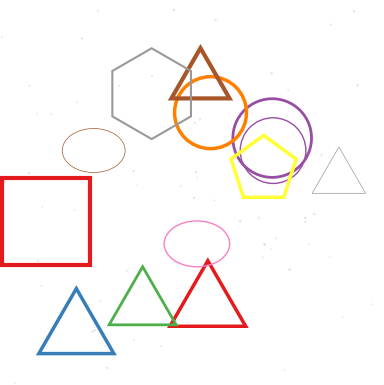[{"shape": "square", "thickness": 3, "radius": 0.57, "center": [0.119, 0.424]}, {"shape": "triangle", "thickness": 2.5, "radius": 0.57, "center": [0.54, 0.209]}, {"shape": "triangle", "thickness": 2.5, "radius": 0.56, "center": [0.198, 0.138]}, {"shape": "triangle", "thickness": 2, "radius": 0.5, "center": [0.371, 0.207]}, {"shape": "circle", "thickness": 2, "radius": 0.51, "center": [0.707, 0.641]}, {"shape": "circle", "thickness": 1, "radius": 0.43, "center": [0.709, 0.609]}, {"shape": "circle", "thickness": 2.5, "radius": 0.47, "center": [0.547, 0.707]}, {"shape": "pentagon", "thickness": 2.5, "radius": 0.44, "center": [0.685, 0.559]}, {"shape": "triangle", "thickness": 3, "radius": 0.44, "center": [0.521, 0.788]}, {"shape": "oval", "thickness": 0.5, "radius": 0.41, "center": [0.243, 0.609]}, {"shape": "oval", "thickness": 1, "radius": 0.43, "center": [0.511, 0.367]}, {"shape": "hexagon", "thickness": 1.5, "radius": 0.59, "center": [0.394, 0.757]}, {"shape": "triangle", "thickness": 0.5, "radius": 0.4, "center": [0.88, 0.538]}]